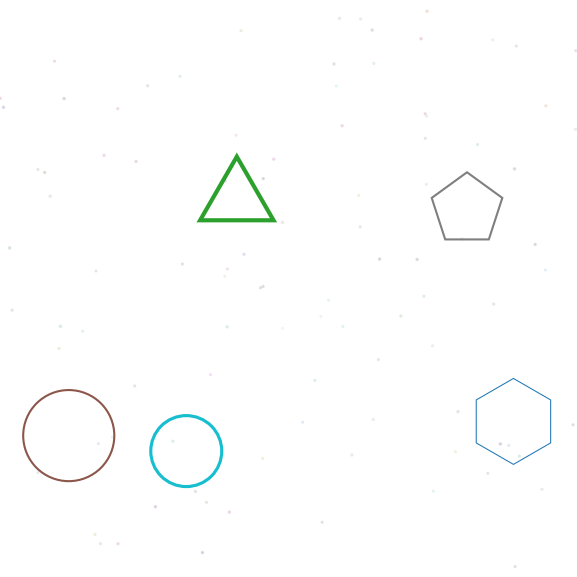[{"shape": "hexagon", "thickness": 0.5, "radius": 0.37, "center": [0.889, 0.269]}, {"shape": "triangle", "thickness": 2, "radius": 0.37, "center": [0.41, 0.654]}, {"shape": "circle", "thickness": 1, "radius": 0.39, "center": [0.119, 0.245]}, {"shape": "pentagon", "thickness": 1, "radius": 0.32, "center": [0.809, 0.637]}, {"shape": "circle", "thickness": 1.5, "radius": 0.31, "center": [0.323, 0.218]}]